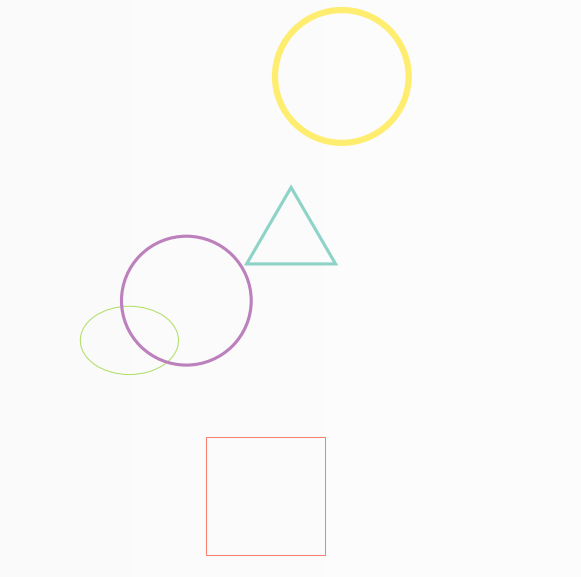[{"shape": "triangle", "thickness": 1.5, "radius": 0.44, "center": [0.501, 0.586]}, {"shape": "square", "thickness": 0.5, "radius": 0.51, "center": [0.457, 0.14]}, {"shape": "oval", "thickness": 0.5, "radius": 0.42, "center": [0.223, 0.41]}, {"shape": "circle", "thickness": 1.5, "radius": 0.56, "center": [0.321, 0.479]}, {"shape": "circle", "thickness": 3, "radius": 0.57, "center": [0.588, 0.867]}]